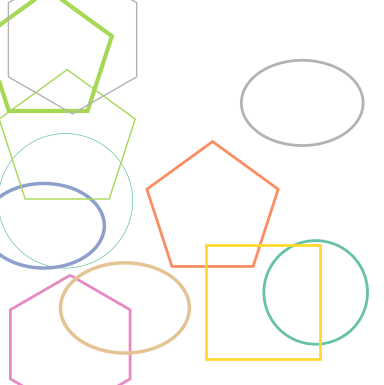[{"shape": "circle", "thickness": 0.5, "radius": 0.87, "center": [0.17, 0.478]}, {"shape": "circle", "thickness": 2, "radius": 0.67, "center": [0.82, 0.241]}, {"shape": "pentagon", "thickness": 2, "radius": 0.9, "center": [0.552, 0.453]}, {"shape": "oval", "thickness": 2.5, "radius": 0.78, "center": [0.114, 0.414]}, {"shape": "hexagon", "thickness": 2, "radius": 0.9, "center": [0.182, 0.106]}, {"shape": "pentagon", "thickness": 3, "radius": 0.87, "center": [0.125, 0.852]}, {"shape": "pentagon", "thickness": 1, "radius": 0.93, "center": [0.175, 0.633]}, {"shape": "square", "thickness": 2, "radius": 0.74, "center": [0.683, 0.216]}, {"shape": "oval", "thickness": 2.5, "radius": 0.84, "center": [0.324, 0.2]}, {"shape": "oval", "thickness": 2, "radius": 0.79, "center": [0.785, 0.733]}, {"shape": "hexagon", "thickness": 1, "radius": 0.96, "center": [0.188, 0.897]}]